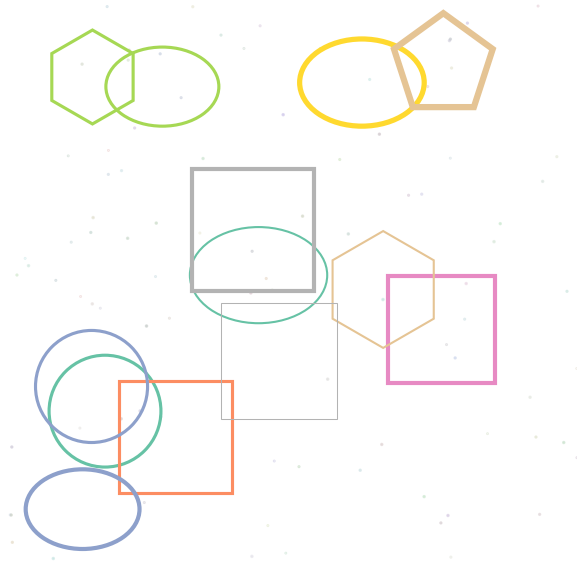[{"shape": "oval", "thickness": 1, "radius": 0.59, "center": [0.448, 0.523]}, {"shape": "circle", "thickness": 1.5, "radius": 0.48, "center": [0.182, 0.287]}, {"shape": "square", "thickness": 1.5, "radius": 0.49, "center": [0.304, 0.243]}, {"shape": "oval", "thickness": 2, "radius": 0.49, "center": [0.143, 0.117]}, {"shape": "circle", "thickness": 1.5, "radius": 0.49, "center": [0.159, 0.33]}, {"shape": "square", "thickness": 2, "radius": 0.46, "center": [0.764, 0.428]}, {"shape": "hexagon", "thickness": 1.5, "radius": 0.41, "center": [0.16, 0.866]}, {"shape": "oval", "thickness": 1.5, "radius": 0.49, "center": [0.281, 0.849]}, {"shape": "oval", "thickness": 2.5, "radius": 0.54, "center": [0.627, 0.856]}, {"shape": "hexagon", "thickness": 1, "radius": 0.51, "center": [0.663, 0.498]}, {"shape": "pentagon", "thickness": 3, "radius": 0.45, "center": [0.768, 0.886]}, {"shape": "square", "thickness": 0.5, "radius": 0.51, "center": [0.483, 0.374]}, {"shape": "square", "thickness": 2, "radius": 0.53, "center": [0.439, 0.602]}]